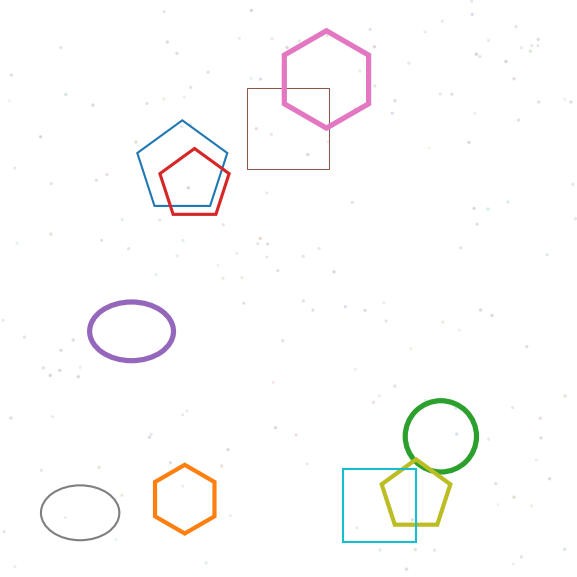[{"shape": "pentagon", "thickness": 1, "radius": 0.41, "center": [0.316, 0.709]}, {"shape": "hexagon", "thickness": 2, "radius": 0.3, "center": [0.32, 0.135]}, {"shape": "circle", "thickness": 2.5, "radius": 0.31, "center": [0.763, 0.244]}, {"shape": "pentagon", "thickness": 1.5, "radius": 0.32, "center": [0.337, 0.679]}, {"shape": "oval", "thickness": 2.5, "radius": 0.36, "center": [0.228, 0.425]}, {"shape": "square", "thickness": 0.5, "radius": 0.35, "center": [0.499, 0.777]}, {"shape": "hexagon", "thickness": 2.5, "radius": 0.42, "center": [0.565, 0.862]}, {"shape": "oval", "thickness": 1, "radius": 0.34, "center": [0.139, 0.111]}, {"shape": "pentagon", "thickness": 2, "radius": 0.31, "center": [0.72, 0.141]}, {"shape": "square", "thickness": 1, "radius": 0.31, "center": [0.657, 0.123]}]